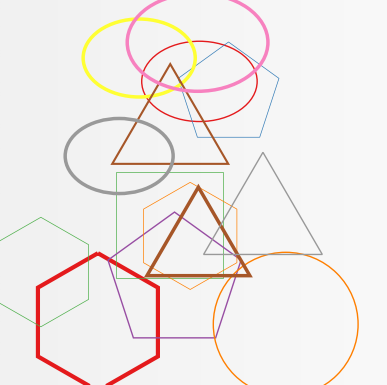[{"shape": "hexagon", "thickness": 3, "radius": 0.89, "center": [0.253, 0.164]}, {"shape": "oval", "thickness": 1, "radius": 0.74, "center": [0.515, 0.789]}, {"shape": "pentagon", "thickness": 0.5, "radius": 0.68, "center": [0.59, 0.754]}, {"shape": "hexagon", "thickness": 0.5, "radius": 0.71, "center": [0.105, 0.293]}, {"shape": "square", "thickness": 0.5, "radius": 0.69, "center": [0.438, 0.415]}, {"shape": "pentagon", "thickness": 1, "radius": 0.9, "center": [0.45, 0.269]}, {"shape": "hexagon", "thickness": 0.5, "radius": 0.7, "center": [0.491, 0.387]}, {"shape": "circle", "thickness": 1, "radius": 0.93, "center": [0.737, 0.158]}, {"shape": "oval", "thickness": 2.5, "radius": 0.72, "center": [0.359, 0.849]}, {"shape": "triangle", "thickness": 1.5, "radius": 0.86, "center": [0.439, 0.661]}, {"shape": "triangle", "thickness": 2.5, "radius": 0.77, "center": [0.512, 0.361]}, {"shape": "oval", "thickness": 2.5, "radius": 0.91, "center": [0.51, 0.89]}, {"shape": "oval", "thickness": 2.5, "radius": 0.7, "center": [0.308, 0.595]}, {"shape": "triangle", "thickness": 1, "radius": 0.88, "center": [0.679, 0.428]}]